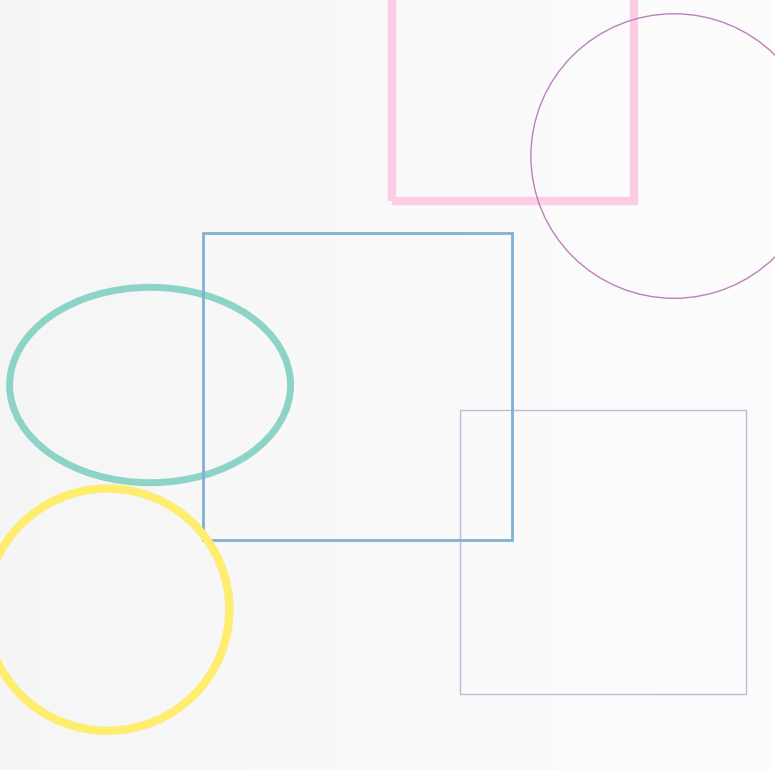[{"shape": "oval", "thickness": 2.5, "radius": 0.91, "center": [0.194, 0.5]}, {"shape": "square", "thickness": 0.5, "radius": 0.92, "center": [0.778, 0.283]}, {"shape": "square", "thickness": 1, "radius": 1.0, "center": [0.461, 0.498]}, {"shape": "square", "thickness": 3, "radius": 0.78, "center": [0.662, 0.895]}, {"shape": "circle", "thickness": 0.5, "radius": 0.92, "center": [0.87, 0.797]}, {"shape": "circle", "thickness": 3, "radius": 0.79, "center": [0.139, 0.208]}]